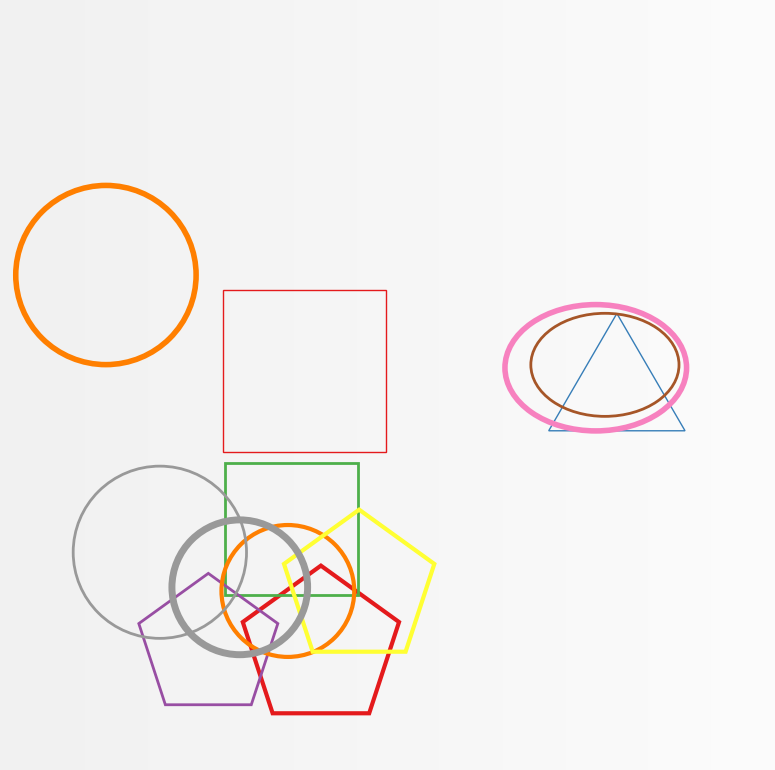[{"shape": "square", "thickness": 0.5, "radius": 0.53, "center": [0.393, 0.518]}, {"shape": "pentagon", "thickness": 1.5, "radius": 0.53, "center": [0.414, 0.159]}, {"shape": "triangle", "thickness": 0.5, "radius": 0.51, "center": [0.796, 0.491]}, {"shape": "square", "thickness": 1, "radius": 0.43, "center": [0.377, 0.313]}, {"shape": "pentagon", "thickness": 1, "radius": 0.47, "center": [0.269, 0.161]}, {"shape": "circle", "thickness": 2, "radius": 0.58, "center": [0.137, 0.643]}, {"shape": "circle", "thickness": 1.5, "radius": 0.43, "center": [0.371, 0.233]}, {"shape": "pentagon", "thickness": 1.5, "radius": 0.51, "center": [0.463, 0.236]}, {"shape": "oval", "thickness": 1, "radius": 0.48, "center": [0.781, 0.526]}, {"shape": "oval", "thickness": 2, "radius": 0.59, "center": [0.769, 0.522]}, {"shape": "circle", "thickness": 1, "radius": 0.56, "center": [0.206, 0.283]}, {"shape": "circle", "thickness": 2.5, "radius": 0.44, "center": [0.309, 0.237]}]